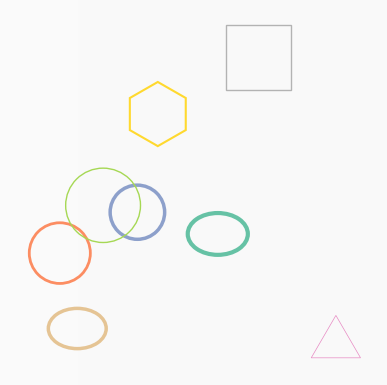[{"shape": "oval", "thickness": 3, "radius": 0.39, "center": [0.562, 0.392]}, {"shape": "circle", "thickness": 2, "radius": 0.39, "center": [0.154, 0.343]}, {"shape": "circle", "thickness": 2.5, "radius": 0.35, "center": [0.355, 0.449]}, {"shape": "triangle", "thickness": 0.5, "radius": 0.37, "center": [0.867, 0.107]}, {"shape": "circle", "thickness": 1, "radius": 0.48, "center": [0.266, 0.467]}, {"shape": "hexagon", "thickness": 1.5, "radius": 0.42, "center": [0.407, 0.704]}, {"shape": "oval", "thickness": 2.5, "radius": 0.37, "center": [0.199, 0.147]}, {"shape": "square", "thickness": 1, "radius": 0.42, "center": [0.667, 0.851]}]